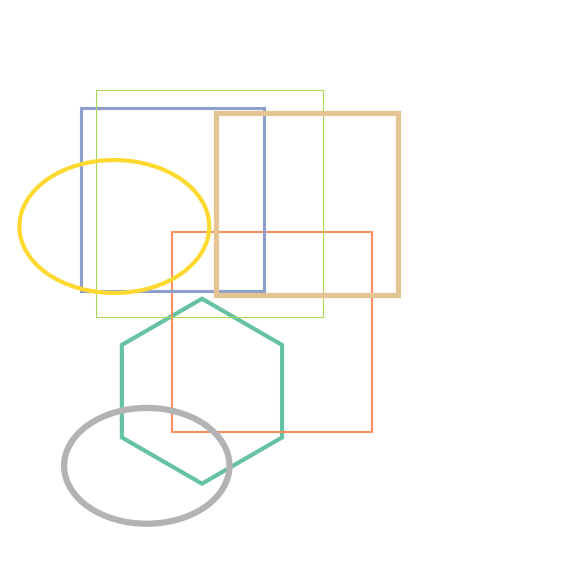[{"shape": "hexagon", "thickness": 2, "radius": 0.8, "center": [0.35, 0.322]}, {"shape": "square", "thickness": 1, "radius": 0.87, "center": [0.471, 0.425]}, {"shape": "square", "thickness": 1.5, "radius": 0.79, "center": [0.299, 0.654]}, {"shape": "square", "thickness": 0.5, "radius": 0.98, "center": [0.363, 0.647]}, {"shape": "oval", "thickness": 2, "radius": 0.82, "center": [0.198, 0.607]}, {"shape": "square", "thickness": 2.5, "radius": 0.79, "center": [0.532, 0.646]}, {"shape": "oval", "thickness": 3, "radius": 0.72, "center": [0.254, 0.192]}]